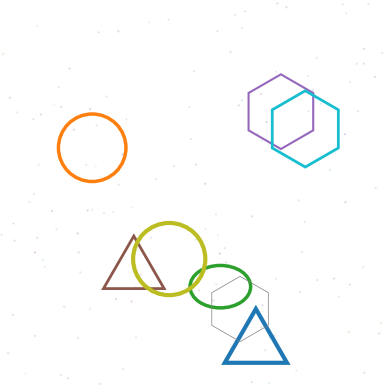[{"shape": "triangle", "thickness": 3, "radius": 0.47, "center": [0.665, 0.104]}, {"shape": "circle", "thickness": 2.5, "radius": 0.44, "center": [0.239, 0.616]}, {"shape": "oval", "thickness": 2.5, "radius": 0.39, "center": [0.572, 0.255]}, {"shape": "hexagon", "thickness": 1.5, "radius": 0.48, "center": [0.73, 0.71]}, {"shape": "triangle", "thickness": 2, "radius": 0.45, "center": [0.348, 0.296]}, {"shape": "hexagon", "thickness": 0.5, "radius": 0.42, "center": [0.624, 0.197]}, {"shape": "circle", "thickness": 3, "radius": 0.47, "center": [0.44, 0.327]}, {"shape": "hexagon", "thickness": 2, "radius": 0.5, "center": [0.793, 0.665]}]